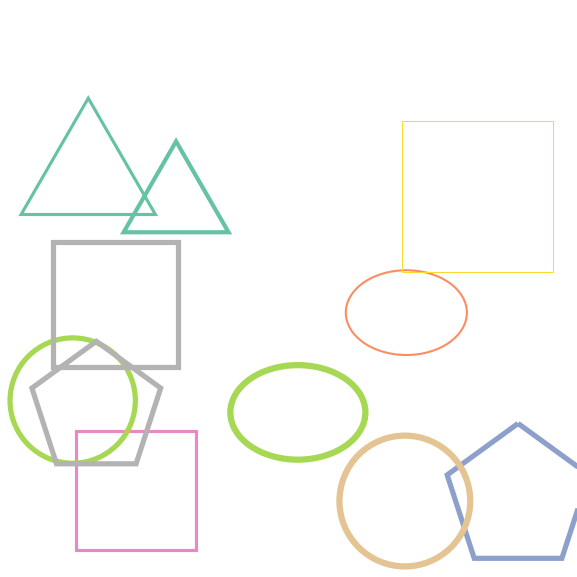[{"shape": "triangle", "thickness": 1.5, "radius": 0.67, "center": [0.153, 0.695]}, {"shape": "triangle", "thickness": 2, "radius": 0.52, "center": [0.305, 0.649]}, {"shape": "oval", "thickness": 1, "radius": 0.52, "center": [0.704, 0.458]}, {"shape": "pentagon", "thickness": 2.5, "radius": 0.65, "center": [0.897, 0.137]}, {"shape": "square", "thickness": 1.5, "radius": 0.52, "center": [0.236, 0.15]}, {"shape": "oval", "thickness": 3, "radius": 0.58, "center": [0.516, 0.285]}, {"shape": "circle", "thickness": 2.5, "radius": 0.54, "center": [0.126, 0.306]}, {"shape": "square", "thickness": 0.5, "radius": 0.65, "center": [0.827, 0.659]}, {"shape": "circle", "thickness": 3, "radius": 0.57, "center": [0.701, 0.132]}, {"shape": "pentagon", "thickness": 2.5, "radius": 0.59, "center": [0.167, 0.291]}, {"shape": "square", "thickness": 2.5, "radius": 0.54, "center": [0.199, 0.472]}]